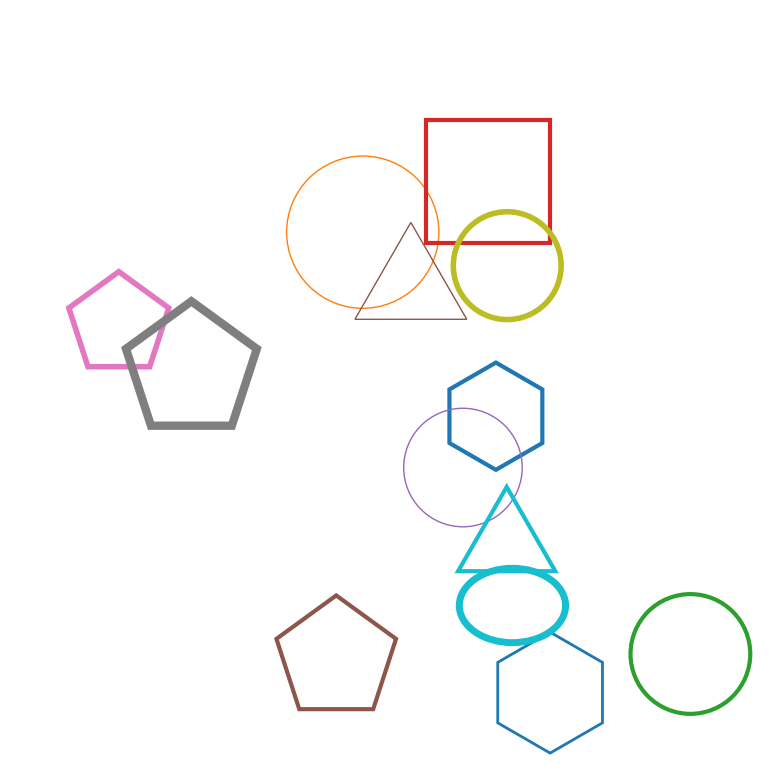[{"shape": "hexagon", "thickness": 1, "radius": 0.39, "center": [0.714, 0.1]}, {"shape": "hexagon", "thickness": 1.5, "radius": 0.35, "center": [0.644, 0.459]}, {"shape": "circle", "thickness": 0.5, "radius": 0.49, "center": [0.471, 0.698]}, {"shape": "circle", "thickness": 1.5, "radius": 0.39, "center": [0.897, 0.151]}, {"shape": "square", "thickness": 1.5, "radius": 0.4, "center": [0.634, 0.764]}, {"shape": "circle", "thickness": 0.5, "radius": 0.38, "center": [0.601, 0.393]}, {"shape": "triangle", "thickness": 0.5, "radius": 0.42, "center": [0.534, 0.627]}, {"shape": "pentagon", "thickness": 1.5, "radius": 0.41, "center": [0.437, 0.145]}, {"shape": "pentagon", "thickness": 2, "radius": 0.34, "center": [0.154, 0.579]}, {"shape": "pentagon", "thickness": 3, "radius": 0.45, "center": [0.249, 0.519]}, {"shape": "circle", "thickness": 2, "radius": 0.35, "center": [0.659, 0.655]}, {"shape": "oval", "thickness": 2.5, "radius": 0.34, "center": [0.665, 0.214]}, {"shape": "triangle", "thickness": 1.5, "radius": 0.36, "center": [0.658, 0.295]}]